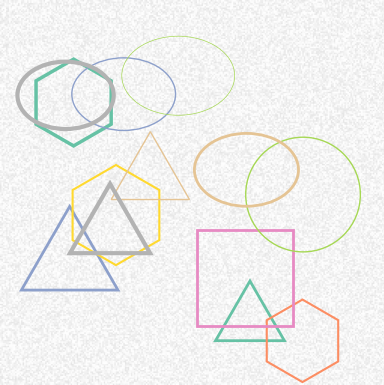[{"shape": "hexagon", "thickness": 2.5, "radius": 0.56, "center": [0.191, 0.734]}, {"shape": "triangle", "thickness": 2, "radius": 0.52, "center": [0.649, 0.167]}, {"shape": "hexagon", "thickness": 1.5, "radius": 0.54, "center": [0.786, 0.115]}, {"shape": "oval", "thickness": 1, "radius": 0.67, "center": [0.321, 0.755]}, {"shape": "triangle", "thickness": 2, "radius": 0.72, "center": [0.181, 0.319]}, {"shape": "square", "thickness": 2, "radius": 0.62, "center": [0.637, 0.277]}, {"shape": "circle", "thickness": 1, "radius": 0.74, "center": [0.787, 0.495]}, {"shape": "oval", "thickness": 0.5, "radius": 0.73, "center": [0.463, 0.803]}, {"shape": "hexagon", "thickness": 1.5, "radius": 0.65, "center": [0.301, 0.441]}, {"shape": "oval", "thickness": 2, "radius": 0.68, "center": [0.64, 0.559]}, {"shape": "triangle", "thickness": 1, "radius": 0.59, "center": [0.39, 0.54]}, {"shape": "triangle", "thickness": 3, "radius": 0.6, "center": [0.286, 0.402]}, {"shape": "oval", "thickness": 3, "radius": 0.63, "center": [0.17, 0.752]}]